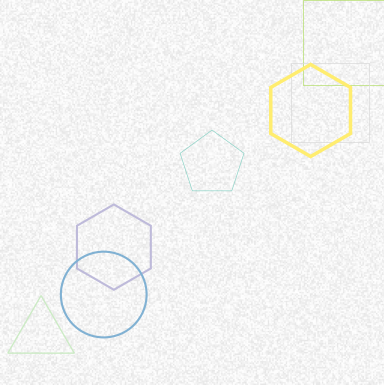[{"shape": "pentagon", "thickness": 0.5, "radius": 0.44, "center": [0.551, 0.575]}, {"shape": "hexagon", "thickness": 1.5, "radius": 0.55, "center": [0.296, 0.358]}, {"shape": "circle", "thickness": 1.5, "radius": 0.56, "center": [0.269, 0.235]}, {"shape": "square", "thickness": 0.5, "radius": 0.55, "center": [0.897, 0.889]}, {"shape": "square", "thickness": 0.5, "radius": 0.51, "center": [0.857, 0.734]}, {"shape": "triangle", "thickness": 1, "radius": 0.5, "center": [0.107, 0.133]}, {"shape": "hexagon", "thickness": 2.5, "radius": 0.6, "center": [0.807, 0.713]}]